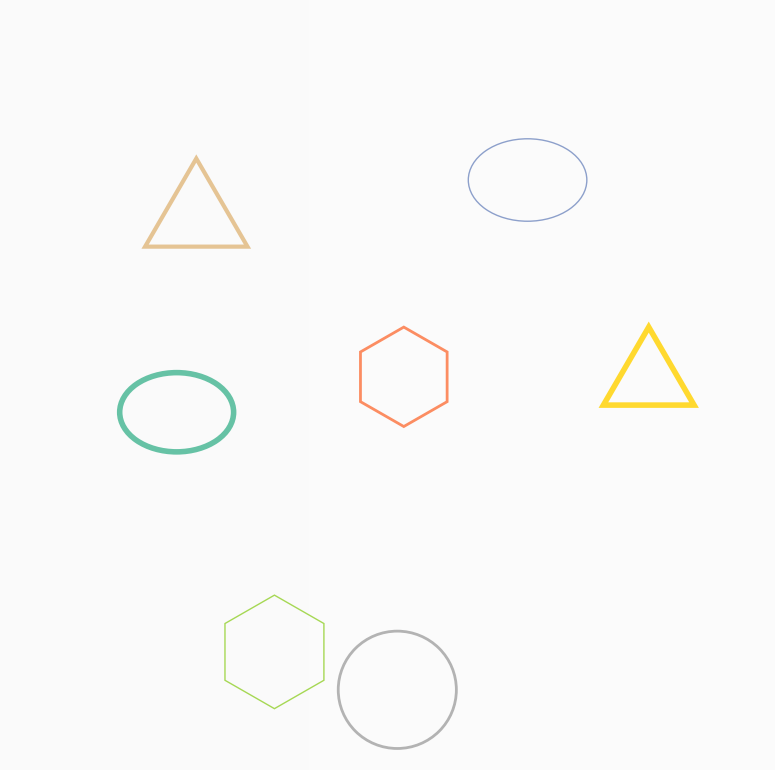[{"shape": "oval", "thickness": 2, "radius": 0.37, "center": [0.228, 0.465]}, {"shape": "hexagon", "thickness": 1, "radius": 0.32, "center": [0.521, 0.511]}, {"shape": "oval", "thickness": 0.5, "radius": 0.38, "center": [0.681, 0.766]}, {"shape": "hexagon", "thickness": 0.5, "radius": 0.37, "center": [0.354, 0.153]}, {"shape": "triangle", "thickness": 2, "radius": 0.34, "center": [0.837, 0.508]}, {"shape": "triangle", "thickness": 1.5, "radius": 0.38, "center": [0.253, 0.718]}, {"shape": "circle", "thickness": 1, "radius": 0.38, "center": [0.513, 0.104]}]